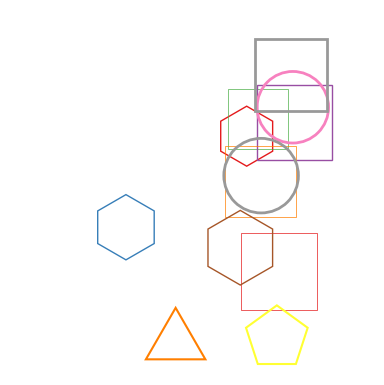[{"shape": "hexagon", "thickness": 1, "radius": 0.39, "center": [0.641, 0.646]}, {"shape": "square", "thickness": 0.5, "radius": 0.5, "center": [0.725, 0.295]}, {"shape": "hexagon", "thickness": 1, "radius": 0.42, "center": [0.327, 0.41]}, {"shape": "square", "thickness": 0.5, "radius": 0.39, "center": [0.669, 0.691]}, {"shape": "square", "thickness": 1, "radius": 0.49, "center": [0.765, 0.681]}, {"shape": "square", "thickness": 0.5, "radius": 0.46, "center": [0.678, 0.528]}, {"shape": "triangle", "thickness": 1.5, "radius": 0.45, "center": [0.456, 0.111]}, {"shape": "pentagon", "thickness": 1.5, "radius": 0.42, "center": [0.719, 0.123]}, {"shape": "hexagon", "thickness": 1, "radius": 0.48, "center": [0.624, 0.357]}, {"shape": "circle", "thickness": 2, "radius": 0.46, "center": [0.761, 0.721]}, {"shape": "circle", "thickness": 2, "radius": 0.48, "center": [0.678, 0.544]}, {"shape": "square", "thickness": 2, "radius": 0.47, "center": [0.756, 0.806]}]